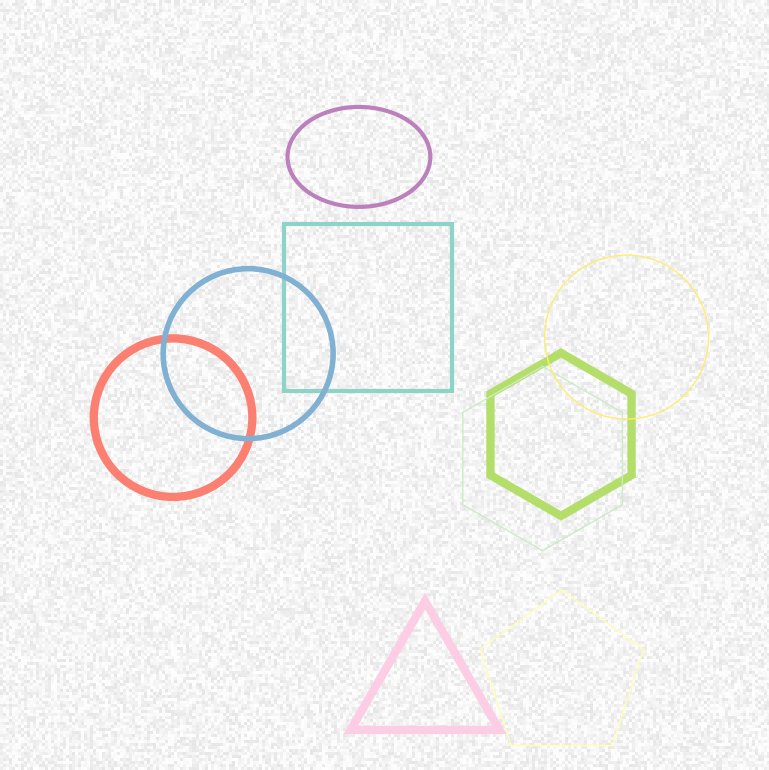[{"shape": "square", "thickness": 1.5, "radius": 0.54, "center": [0.478, 0.601]}, {"shape": "pentagon", "thickness": 0.5, "radius": 0.56, "center": [0.729, 0.122]}, {"shape": "circle", "thickness": 3, "radius": 0.51, "center": [0.225, 0.458]}, {"shape": "circle", "thickness": 2, "radius": 0.55, "center": [0.322, 0.541]}, {"shape": "hexagon", "thickness": 3, "radius": 0.53, "center": [0.729, 0.436]}, {"shape": "triangle", "thickness": 3, "radius": 0.56, "center": [0.552, 0.108]}, {"shape": "oval", "thickness": 1.5, "radius": 0.46, "center": [0.466, 0.796]}, {"shape": "hexagon", "thickness": 0.5, "radius": 0.6, "center": [0.705, 0.404]}, {"shape": "circle", "thickness": 0.5, "radius": 0.53, "center": [0.814, 0.562]}]